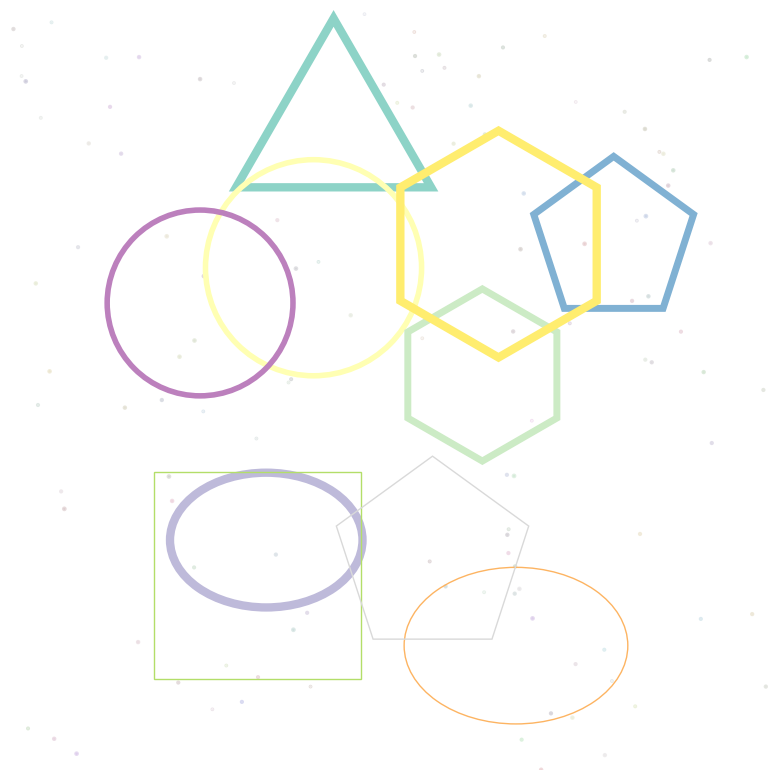[{"shape": "triangle", "thickness": 3, "radius": 0.73, "center": [0.433, 0.83]}, {"shape": "circle", "thickness": 2, "radius": 0.7, "center": [0.407, 0.652]}, {"shape": "oval", "thickness": 3, "radius": 0.63, "center": [0.346, 0.299]}, {"shape": "pentagon", "thickness": 2.5, "radius": 0.55, "center": [0.797, 0.688]}, {"shape": "oval", "thickness": 0.5, "radius": 0.73, "center": [0.67, 0.162]}, {"shape": "square", "thickness": 0.5, "radius": 0.67, "center": [0.334, 0.253]}, {"shape": "pentagon", "thickness": 0.5, "radius": 0.66, "center": [0.562, 0.276]}, {"shape": "circle", "thickness": 2, "radius": 0.6, "center": [0.26, 0.607]}, {"shape": "hexagon", "thickness": 2.5, "radius": 0.56, "center": [0.626, 0.513]}, {"shape": "hexagon", "thickness": 3, "radius": 0.74, "center": [0.647, 0.683]}]